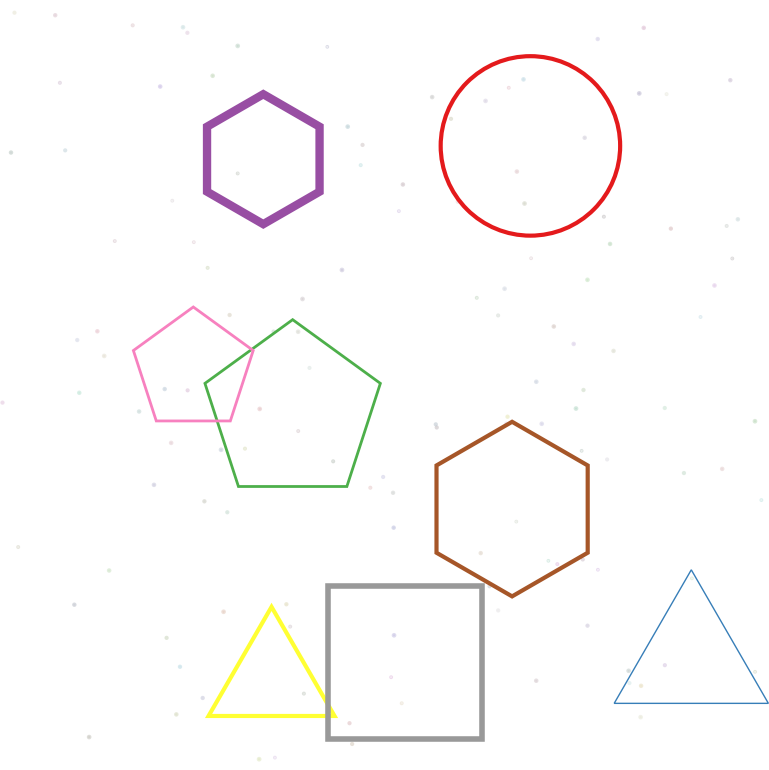[{"shape": "circle", "thickness": 1.5, "radius": 0.58, "center": [0.689, 0.811]}, {"shape": "triangle", "thickness": 0.5, "radius": 0.58, "center": [0.898, 0.144]}, {"shape": "pentagon", "thickness": 1, "radius": 0.6, "center": [0.38, 0.465]}, {"shape": "hexagon", "thickness": 3, "radius": 0.42, "center": [0.342, 0.793]}, {"shape": "triangle", "thickness": 1.5, "radius": 0.47, "center": [0.353, 0.117]}, {"shape": "hexagon", "thickness": 1.5, "radius": 0.57, "center": [0.665, 0.339]}, {"shape": "pentagon", "thickness": 1, "radius": 0.41, "center": [0.251, 0.519]}, {"shape": "square", "thickness": 2, "radius": 0.5, "center": [0.526, 0.14]}]